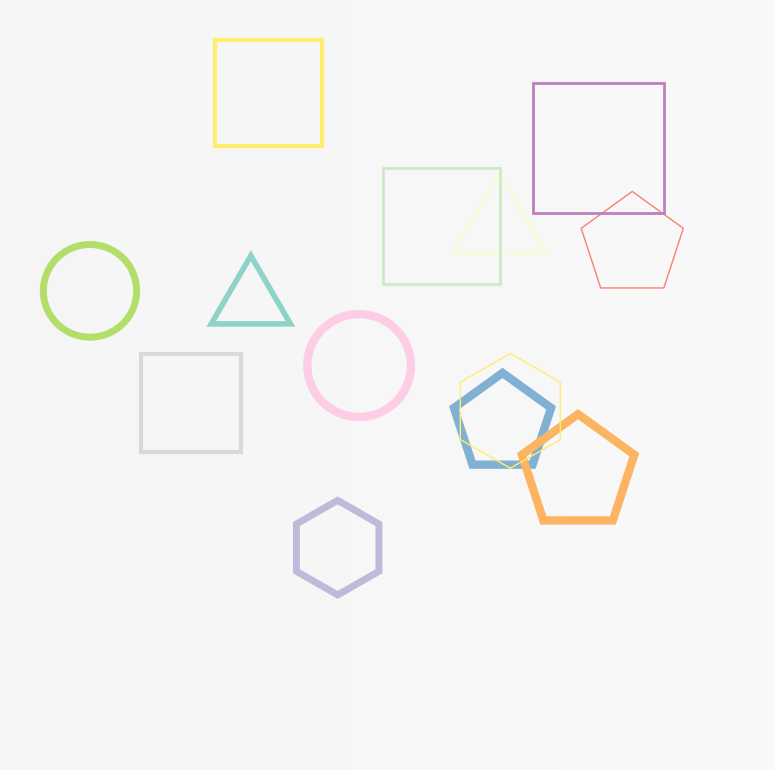[{"shape": "triangle", "thickness": 2, "radius": 0.3, "center": [0.324, 0.609]}, {"shape": "triangle", "thickness": 0.5, "radius": 0.35, "center": [0.645, 0.706]}, {"shape": "hexagon", "thickness": 2.5, "radius": 0.31, "center": [0.436, 0.289]}, {"shape": "pentagon", "thickness": 0.5, "radius": 0.35, "center": [0.816, 0.682]}, {"shape": "pentagon", "thickness": 3, "radius": 0.33, "center": [0.648, 0.45]}, {"shape": "pentagon", "thickness": 3, "radius": 0.38, "center": [0.746, 0.386]}, {"shape": "circle", "thickness": 2.5, "radius": 0.3, "center": [0.116, 0.622]}, {"shape": "circle", "thickness": 3, "radius": 0.33, "center": [0.463, 0.525]}, {"shape": "square", "thickness": 1.5, "radius": 0.32, "center": [0.247, 0.477]}, {"shape": "square", "thickness": 1, "radius": 0.42, "center": [0.772, 0.807]}, {"shape": "square", "thickness": 1, "radius": 0.38, "center": [0.57, 0.707]}, {"shape": "square", "thickness": 1.5, "radius": 0.34, "center": [0.346, 0.879]}, {"shape": "hexagon", "thickness": 0.5, "radius": 0.37, "center": [0.658, 0.466]}]